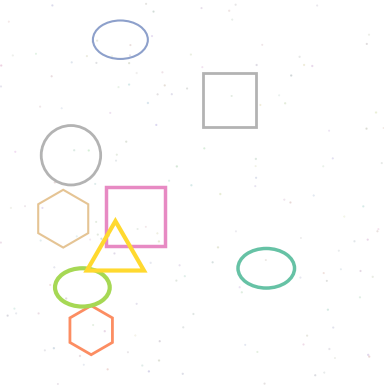[{"shape": "oval", "thickness": 2.5, "radius": 0.37, "center": [0.692, 0.303]}, {"shape": "hexagon", "thickness": 2, "radius": 0.32, "center": [0.237, 0.142]}, {"shape": "oval", "thickness": 1.5, "radius": 0.36, "center": [0.313, 0.897]}, {"shape": "square", "thickness": 2.5, "radius": 0.39, "center": [0.352, 0.437]}, {"shape": "oval", "thickness": 3, "radius": 0.36, "center": [0.214, 0.254]}, {"shape": "triangle", "thickness": 3, "radius": 0.43, "center": [0.3, 0.34]}, {"shape": "hexagon", "thickness": 1.5, "radius": 0.38, "center": [0.164, 0.432]}, {"shape": "square", "thickness": 2, "radius": 0.35, "center": [0.597, 0.74]}, {"shape": "circle", "thickness": 2, "radius": 0.39, "center": [0.184, 0.597]}]